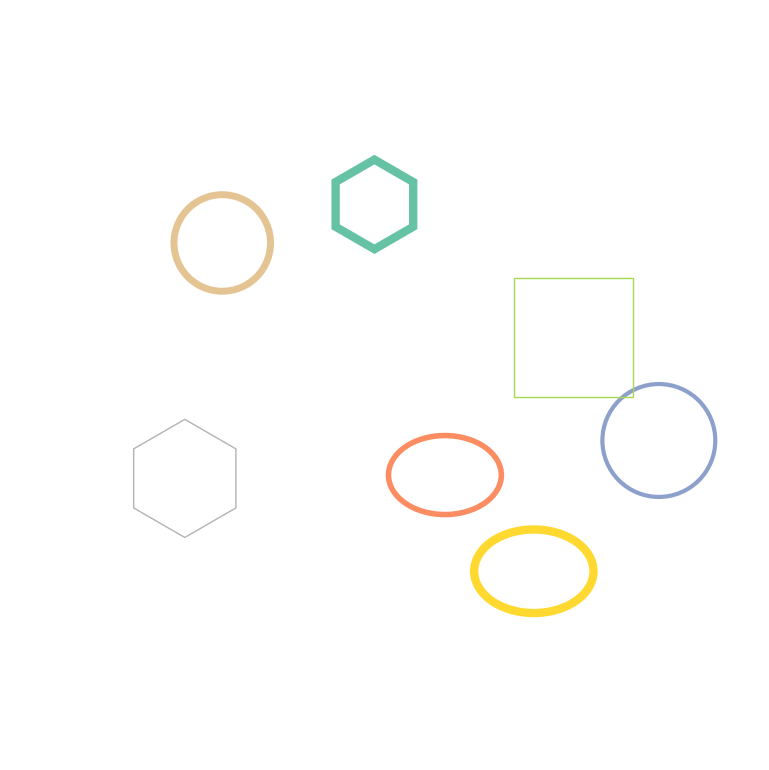[{"shape": "hexagon", "thickness": 3, "radius": 0.29, "center": [0.486, 0.735]}, {"shape": "oval", "thickness": 2, "radius": 0.37, "center": [0.578, 0.383]}, {"shape": "circle", "thickness": 1.5, "radius": 0.37, "center": [0.856, 0.428]}, {"shape": "square", "thickness": 0.5, "radius": 0.39, "center": [0.745, 0.562]}, {"shape": "oval", "thickness": 3, "radius": 0.39, "center": [0.693, 0.258]}, {"shape": "circle", "thickness": 2.5, "radius": 0.31, "center": [0.289, 0.684]}, {"shape": "hexagon", "thickness": 0.5, "radius": 0.38, "center": [0.24, 0.379]}]